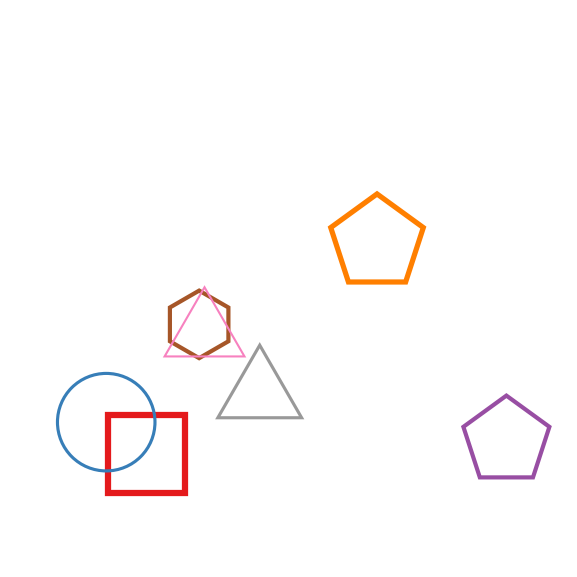[{"shape": "square", "thickness": 3, "radius": 0.34, "center": [0.254, 0.213]}, {"shape": "circle", "thickness": 1.5, "radius": 0.42, "center": [0.184, 0.268]}, {"shape": "pentagon", "thickness": 2, "radius": 0.39, "center": [0.877, 0.236]}, {"shape": "pentagon", "thickness": 2.5, "radius": 0.42, "center": [0.653, 0.579]}, {"shape": "hexagon", "thickness": 2, "radius": 0.29, "center": [0.345, 0.437]}, {"shape": "triangle", "thickness": 1, "radius": 0.4, "center": [0.354, 0.422]}, {"shape": "triangle", "thickness": 1.5, "radius": 0.42, "center": [0.45, 0.318]}]